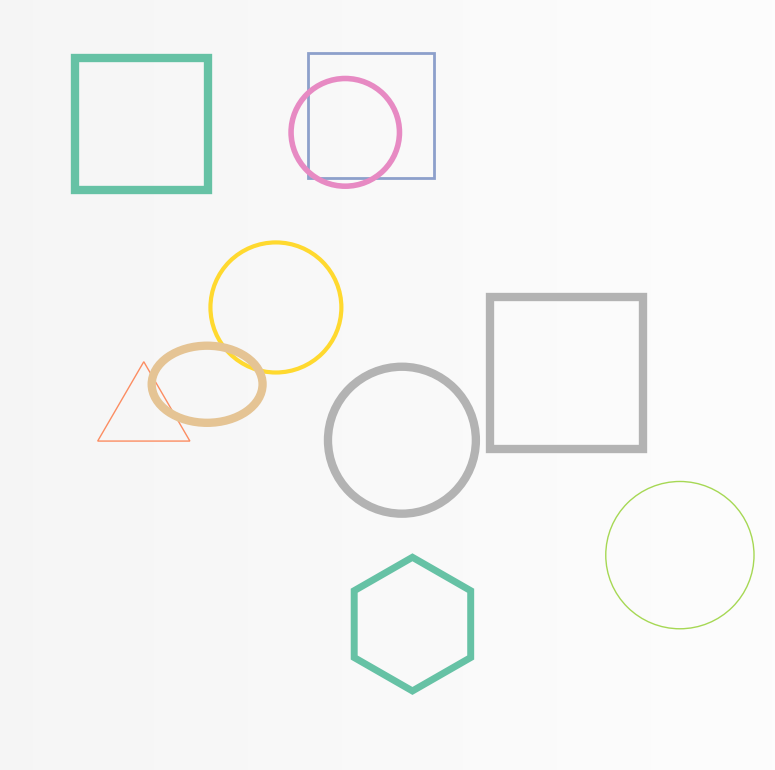[{"shape": "hexagon", "thickness": 2.5, "radius": 0.43, "center": [0.532, 0.189]}, {"shape": "square", "thickness": 3, "radius": 0.43, "center": [0.182, 0.839]}, {"shape": "triangle", "thickness": 0.5, "radius": 0.34, "center": [0.186, 0.462]}, {"shape": "square", "thickness": 1, "radius": 0.41, "center": [0.479, 0.85]}, {"shape": "circle", "thickness": 2, "radius": 0.35, "center": [0.446, 0.828]}, {"shape": "circle", "thickness": 0.5, "radius": 0.48, "center": [0.877, 0.279]}, {"shape": "circle", "thickness": 1.5, "radius": 0.42, "center": [0.356, 0.601]}, {"shape": "oval", "thickness": 3, "radius": 0.36, "center": [0.267, 0.501]}, {"shape": "circle", "thickness": 3, "radius": 0.48, "center": [0.519, 0.428]}, {"shape": "square", "thickness": 3, "radius": 0.49, "center": [0.731, 0.516]}]